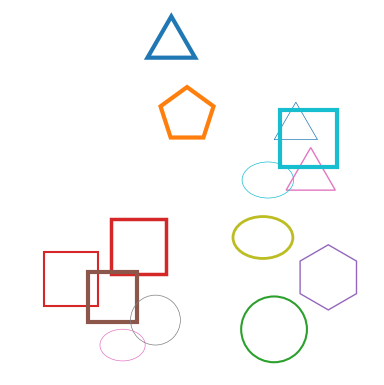[{"shape": "triangle", "thickness": 0.5, "radius": 0.32, "center": [0.768, 0.67]}, {"shape": "triangle", "thickness": 3, "radius": 0.36, "center": [0.445, 0.886]}, {"shape": "pentagon", "thickness": 3, "radius": 0.36, "center": [0.486, 0.701]}, {"shape": "circle", "thickness": 1.5, "radius": 0.43, "center": [0.712, 0.145]}, {"shape": "square", "thickness": 1.5, "radius": 0.35, "center": [0.184, 0.276]}, {"shape": "square", "thickness": 2.5, "radius": 0.36, "center": [0.361, 0.36]}, {"shape": "hexagon", "thickness": 1, "radius": 0.42, "center": [0.853, 0.28]}, {"shape": "square", "thickness": 3, "radius": 0.32, "center": [0.292, 0.228]}, {"shape": "oval", "thickness": 0.5, "radius": 0.29, "center": [0.318, 0.104]}, {"shape": "triangle", "thickness": 1, "radius": 0.37, "center": [0.807, 0.543]}, {"shape": "circle", "thickness": 0.5, "radius": 0.32, "center": [0.404, 0.169]}, {"shape": "oval", "thickness": 2, "radius": 0.39, "center": [0.683, 0.383]}, {"shape": "square", "thickness": 3, "radius": 0.37, "center": [0.8, 0.64]}, {"shape": "oval", "thickness": 0.5, "radius": 0.33, "center": [0.696, 0.532]}]